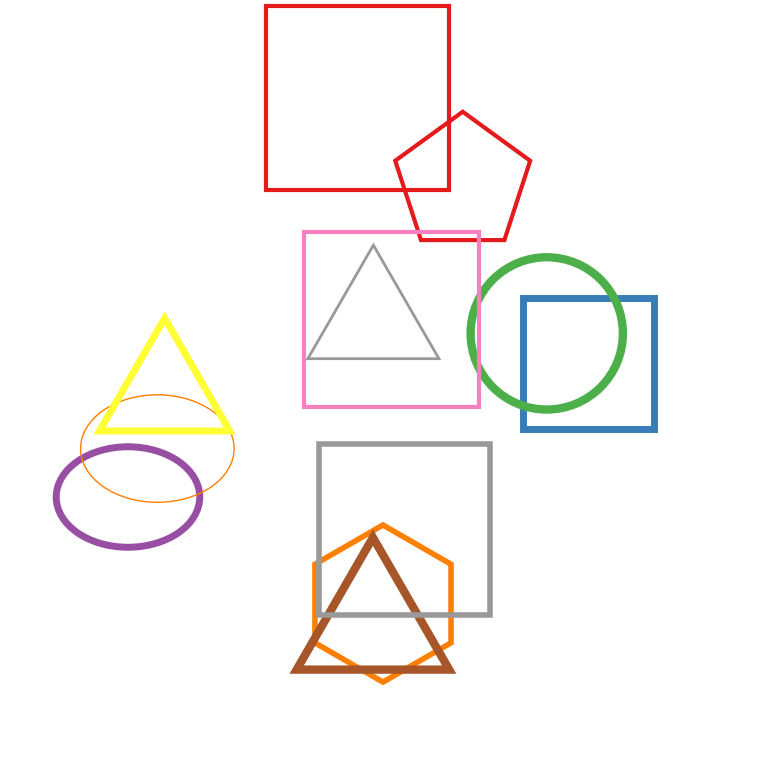[{"shape": "square", "thickness": 1.5, "radius": 0.6, "center": [0.464, 0.872]}, {"shape": "pentagon", "thickness": 1.5, "radius": 0.46, "center": [0.601, 0.763]}, {"shape": "square", "thickness": 2.5, "radius": 0.43, "center": [0.764, 0.528]}, {"shape": "circle", "thickness": 3, "radius": 0.49, "center": [0.71, 0.567]}, {"shape": "oval", "thickness": 2.5, "radius": 0.47, "center": [0.166, 0.355]}, {"shape": "hexagon", "thickness": 2, "radius": 0.51, "center": [0.497, 0.216]}, {"shape": "oval", "thickness": 0.5, "radius": 0.5, "center": [0.204, 0.417]}, {"shape": "triangle", "thickness": 2.5, "radius": 0.49, "center": [0.214, 0.489]}, {"shape": "triangle", "thickness": 3, "radius": 0.57, "center": [0.484, 0.188]}, {"shape": "square", "thickness": 1.5, "radius": 0.57, "center": [0.509, 0.585]}, {"shape": "square", "thickness": 2, "radius": 0.56, "center": [0.525, 0.313]}, {"shape": "triangle", "thickness": 1, "radius": 0.49, "center": [0.485, 0.583]}]